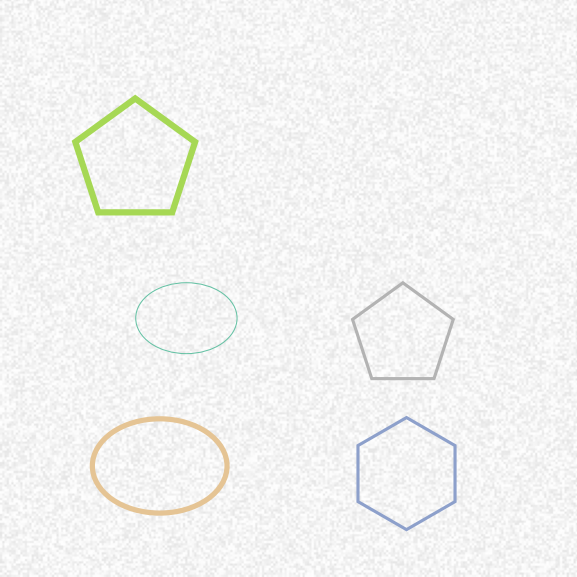[{"shape": "oval", "thickness": 0.5, "radius": 0.44, "center": [0.323, 0.448]}, {"shape": "hexagon", "thickness": 1.5, "radius": 0.49, "center": [0.704, 0.179]}, {"shape": "pentagon", "thickness": 3, "radius": 0.55, "center": [0.234, 0.72]}, {"shape": "oval", "thickness": 2.5, "radius": 0.58, "center": [0.277, 0.192]}, {"shape": "pentagon", "thickness": 1.5, "radius": 0.46, "center": [0.698, 0.418]}]